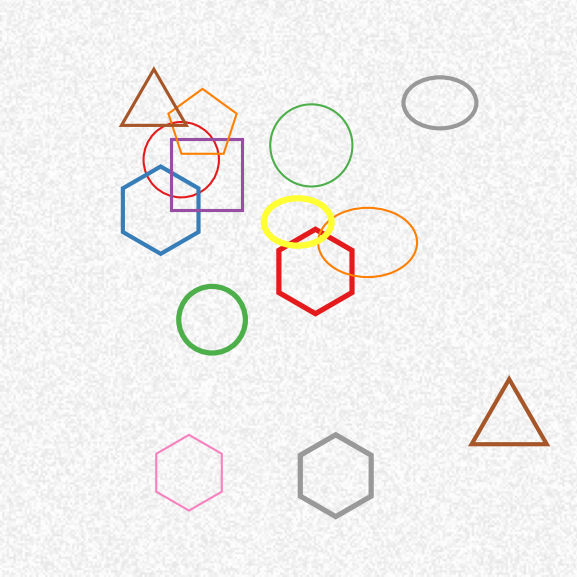[{"shape": "hexagon", "thickness": 2.5, "radius": 0.37, "center": [0.546, 0.529]}, {"shape": "circle", "thickness": 1, "radius": 0.33, "center": [0.314, 0.723]}, {"shape": "hexagon", "thickness": 2, "radius": 0.38, "center": [0.278, 0.635]}, {"shape": "circle", "thickness": 1, "radius": 0.36, "center": [0.539, 0.747]}, {"shape": "circle", "thickness": 2.5, "radius": 0.29, "center": [0.367, 0.446]}, {"shape": "square", "thickness": 1.5, "radius": 0.31, "center": [0.358, 0.697]}, {"shape": "pentagon", "thickness": 1, "radius": 0.31, "center": [0.351, 0.783]}, {"shape": "oval", "thickness": 1, "radius": 0.43, "center": [0.637, 0.579]}, {"shape": "oval", "thickness": 3, "radius": 0.29, "center": [0.516, 0.615]}, {"shape": "triangle", "thickness": 1.5, "radius": 0.32, "center": [0.266, 0.814]}, {"shape": "triangle", "thickness": 2, "radius": 0.38, "center": [0.882, 0.267]}, {"shape": "hexagon", "thickness": 1, "radius": 0.33, "center": [0.327, 0.181]}, {"shape": "hexagon", "thickness": 2.5, "radius": 0.35, "center": [0.581, 0.175]}, {"shape": "oval", "thickness": 2, "radius": 0.32, "center": [0.762, 0.821]}]